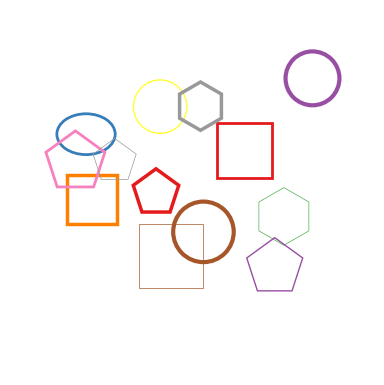[{"shape": "pentagon", "thickness": 2.5, "radius": 0.31, "center": [0.405, 0.499]}, {"shape": "square", "thickness": 2, "radius": 0.36, "center": [0.635, 0.609]}, {"shape": "oval", "thickness": 2, "radius": 0.38, "center": [0.223, 0.651]}, {"shape": "hexagon", "thickness": 0.5, "radius": 0.37, "center": [0.737, 0.438]}, {"shape": "pentagon", "thickness": 1, "radius": 0.38, "center": [0.714, 0.306]}, {"shape": "circle", "thickness": 3, "radius": 0.35, "center": [0.812, 0.797]}, {"shape": "square", "thickness": 2.5, "radius": 0.32, "center": [0.238, 0.482]}, {"shape": "circle", "thickness": 1, "radius": 0.35, "center": [0.416, 0.723]}, {"shape": "circle", "thickness": 3, "radius": 0.39, "center": [0.528, 0.398]}, {"shape": "square", "thickness": 0.5, "radius": 0.42, "center": [0.443, 0.336]}, {"shape": "pentagon", "thickness": 2, "radius": 0.4, "center": [0.196, 0.58]}, {"shape": "hexagon", "thickness": 2.5, "radius": 0.31, "center": [0.521, 0.724]}, {"shape": "pentagon", "thickness": 0.5, "radius": 0.29, "center": [0.298, 0.582]}]